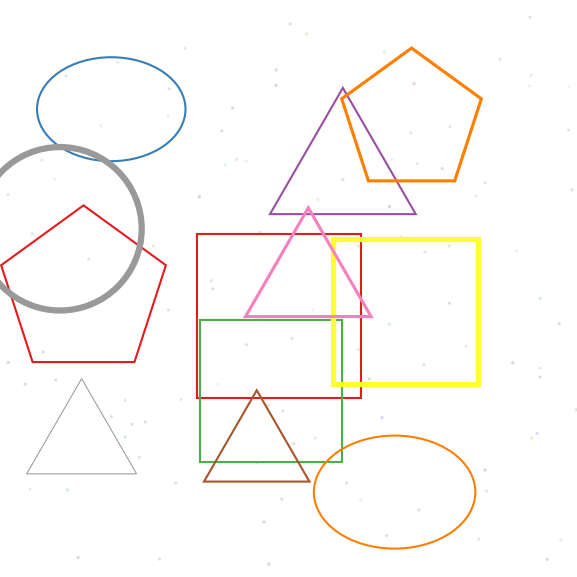[{"shape": "pentagon", "thickness": 1, "radius": 0.75, "center": [0.145, 0.494]}, {"shape": "square", "thickness": 1, "radius": 0.71, "center": [0.484, 0.452]}, {"shape": "oval", "thickness": 1, "radius": 0.64, "center": [0.193, 0.81]}, {"shape": "square", "thickness": 1, "radius": 0.62, "center": [0.47, 0.322]}, {"shape": "triangle", "thickness": 1, "radius": 0.73, "center": [0.594, 0.701]}, {"shape": "pentagon", "thickness": 1.5, "radius": 0.64, "center": [0.713, 0.789]}, {"shape": "oval", "thickness": 1, "radius": 0.7, "center": [0.683, 0.147]}, {"shape": "square", "thickness": 2.5, "radius": 0.63, "center": [0.703, 0.459]}, {"shape": "triangle", "thickness": 1, "radius": 0.53, "center": [0.445, 0.218]}, {"shape": "triangle", "thickness": 1.5, "radius": 0.63, "center": [0.534, 0.514]}, {"shape": "triangle", "thickness": 0.5, "radius": 0.55, "center": [0.141, 0.234]}, {"shape": "circle", "thickness": 3, "radius": 0.71, "center": [0.104, 0.603]}]